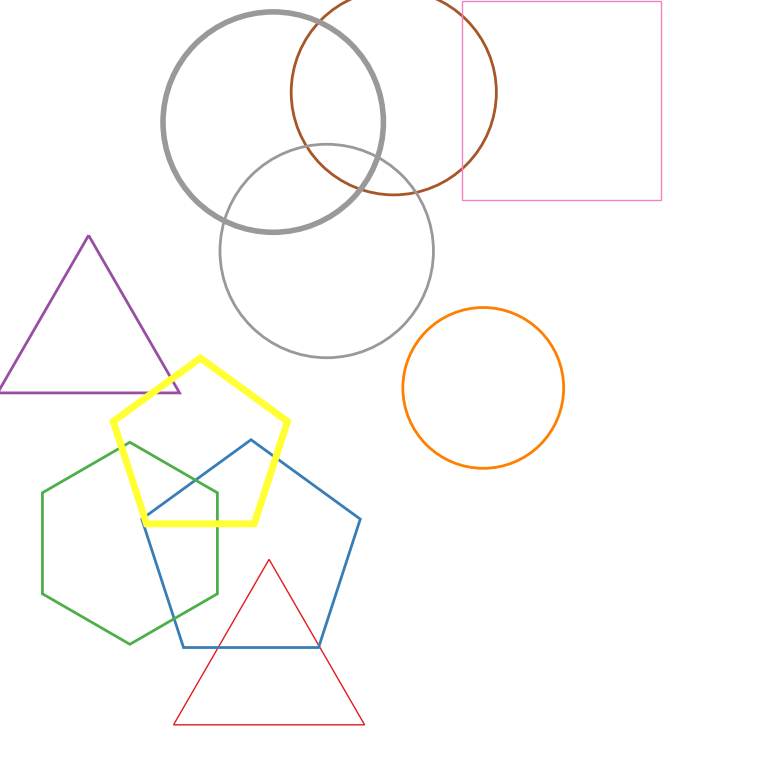[{"shape": "triangle", "thickness": 0.5, "radius": 0.72, "center": [0.349, 0.13]}, {"shape": "pentagon", "thickness": 1, "radius": 0.75, "center": [0.326, 0.28]}, {"shape": "hexagon", "thickness": 1, "radius": 0.66, "center": [0.169, 0.294]}, {"shape": "triangle", "thickness": 1, "radius": 0.68, "center": [0.115, 0.558]}, {"shape": "circle", "thickness": 1, "radius": 0.52, "center": [0.628, 0.496]}, {"shape": "pentagon", "thickness": 2.5, "radius": 0.59, "center": [0.26, 0.416]}, {"shape": "circle", "thickness": 1, "radius": 0.67, "center": [0.511, 0.88]}, {"shape": "square", "thickness": 0.5, "radius": 0.65, "center": [0.729, 0.869]}, {"shape": "circle", "thickness": 1, "radius": 0.69, "center": [0.424, 0.674]}, {"shape": "circle", "thickness": 2, "radius": 0.72, "center": [0.355, 0.841]}]